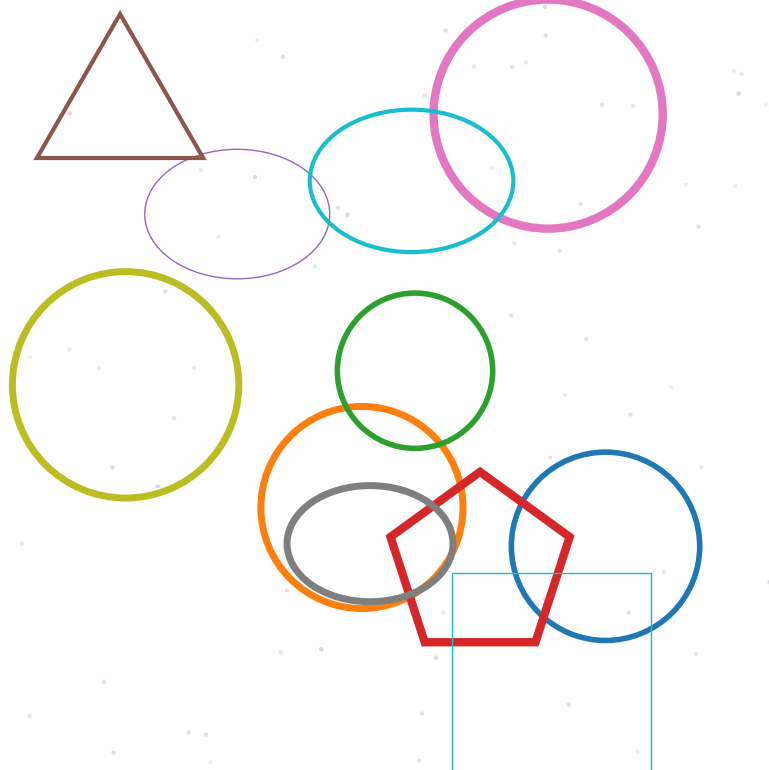[{"shape": "circle", "thickness": 2, "radius": 0.61, "center": [0.786, 0.291]}, {"shape": "circle", "thickness": 2.5, "radius": 0.66, "center": [0.47, 0.341]}, {"shape": "circle", "thickness": 2, "radius": 0.5, "center": [0.539, 0.519]}, {"shape": "pentagon", "thickness": 3, "radius": 0.61, "center": [0.623, 0.265]}, {"shape": "oval", "thickness": 0.5, "radius": 0.6, "center": [0.308, 0.722]}, {"shape": "triangle", "thickness": 1.5, "radius": 0.62, "center": [0.156, 0.857]}, {"shape": "circle", "thickness": 3, "radius": 0.74, "center": [0.712, 0.852]}, {"shape": "oval", "thickness": 2.5, "radius": 0.54, "center": [0.481, 0.294]}, {"shape": "circle", "thickness": 2.5, "radius": 0.74, "center": [0.163, 0.5]}, {"shape": "square", "thickness": 0.5, "radius": 0.65, "center": [0.716, 0.127]}, {"shape": "oval", "thickness": 1.5, "radius": 0.66, "center": [0.534, 0.765]}]